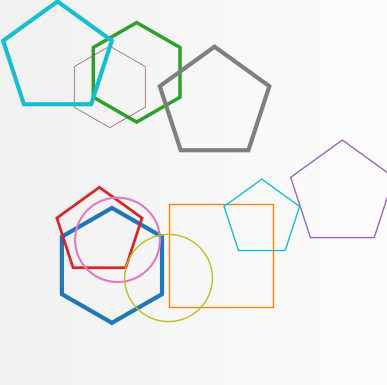[{"shape": "hexagon", "thickness": 3, "radius": 0.75, "center": [0.289, 0.311]}, {"shape": "square", "thickness": 1, "radius": 0.67, "center": [0.571, 0.336]}, {"shape": "hexagon", "thickness": 2.5, "radius": 0.65, "center": [0.353, 0.812]}, {"shape": "pentagon", "thickness": 2, "radius": 0.58, "center": [0.257, 0.398]}, {"shape": "pentagon", "thickness": 1, "radius": 0.7, "center": [0.883, 0.496]}, {"shape": "hexagon", "thickness": 0.5, "radius": 0.53, "center": [0.283, 0.774]}, {"shape": "circle", "thickness": 1.5, "radius": 0.55, "center": [0.303, 0.377]}, {"shape": "pentagon", "thickness": 3, "radius": 0.74, "center": [0.554, 0.73]}, {"shape": "circle", "thickness": 1, "radius": 0.57, "center": [0.435, 0.278]}, {"shape": "pentagon", "thickness": 3, "radius": 0.74, "center": [0.148, 0.849]}, {"shape": "pentagon", "thickness": 1, "radius": 0.51, "center": [0.676, 0.432]}]